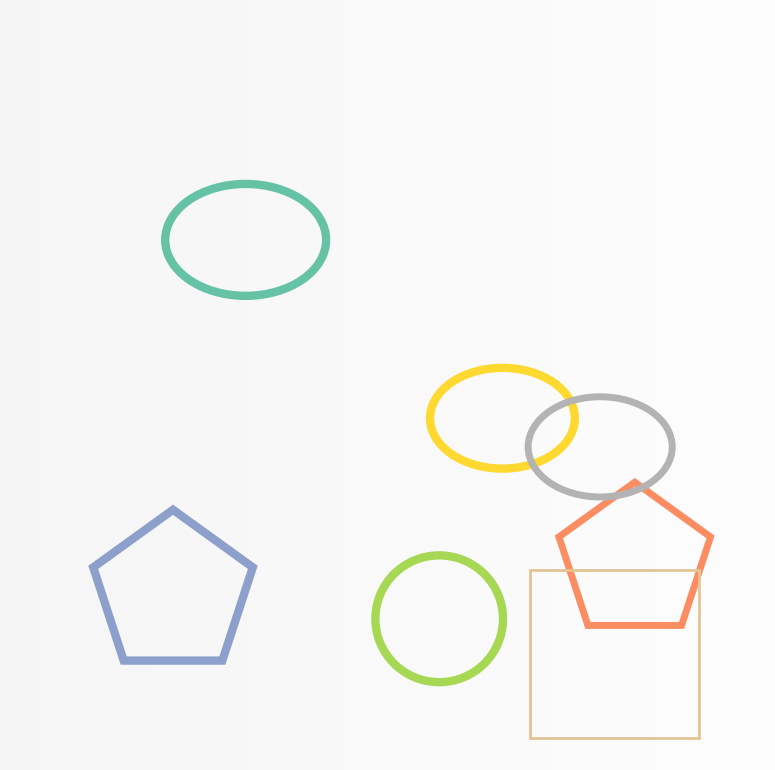[{"shape": "oval", "thickness": 3, "radius": 0.52, "center": [0.317, 0.688]}, {"shape": "pentagon", "thickness": 2.5, "radius": 0.51, "center": [0.819, 0.271]}, {"shape": "pentagon", "thickness": 3, "radius": 0.54, "center": [0.223, 0.23]}, {"shape": "circle", "thickness": 3, "radius": 0.41, "center": [0.567, 0.196]}, {"shape": "oval", "thickness": 3, "radius": 0.47, "center": [0.648, 0.457]}, {"shape": "square", "thickness": 1, "radius": 0.55, "center": [0.793, 0.151]}, {"shape": "oval", "thickness": 2.5, "radius": 0.46, "center": [0.774, 0.42]}]